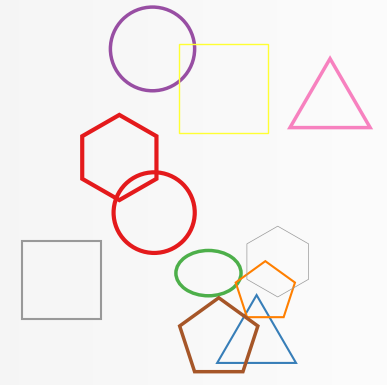[{"shape": "hexagon", "thickness": 3, "radius": 0.55, "center": [0.308, 0.591]}, {"shape": "circle", "thickness": 3, "radius": 0.52, "center": [0.398, 0.448]}, {"shape": "triangle", "thickness": 1.5, "radius": 0.59, "center": [0.662, 0.116]}, {"shape": "oval", "thickness": 2.5, "radius": 0.42, "center": [0.538, 0.291]}, {"shape": "circle", "thickness": 2.5, "radius": 0.54, "center": [0.394, 0.873]}, {"shape": "pentagon", "thickness": 1.5, "radius": 0.4, "center": [0.685, 0.241]}, {"shape": "square", "thickness": 1, "radius": 0.58, "center": [0.577, 0.771]}, {"shape": "pentagon", "thickness": 2.5, "radius": 0.53, "center": [0.565, 0.12]}, {"shape": "triangle", "thickness": 2.5, "radius": 0.6, "center": [0.852, 0.728]}, {"shape": "hexagon", "thickness": 0.5, "radius": 0.46, "center": [0.717, 0.321]}, {"shape": "square", "thickness": 1.5, "radius": 0.51, "center": [0.159, 0.273]}]